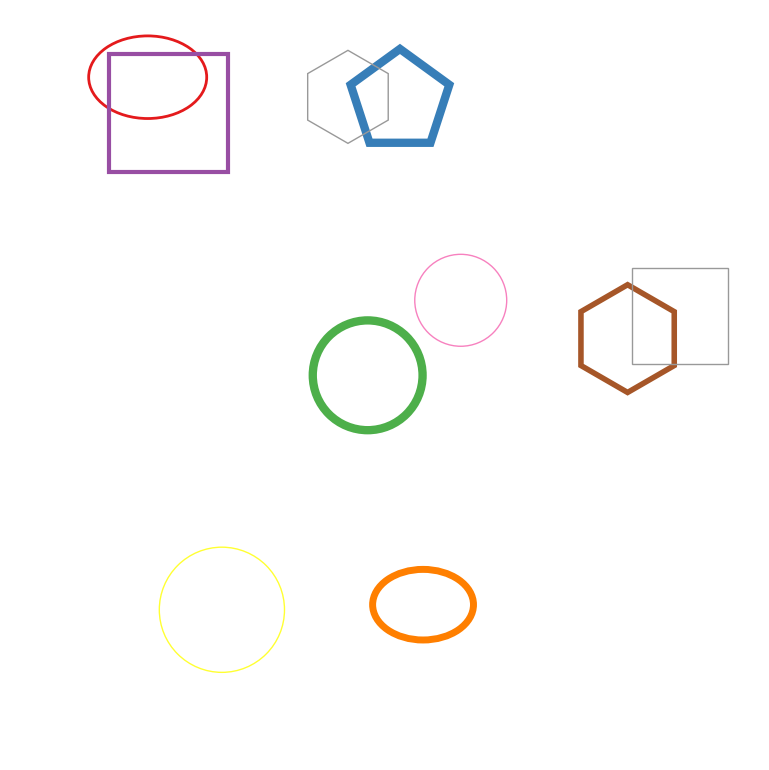[{"shape": "oval", "thickness": 1, "radius": 0.38, "center": [0.192, 0.9]}, {"shape": "pentagon", "thickness": 3, "radius": 0.34, "center": [0.519, 0.869]}, {"shape": "circle", "thickness": 3, "radius": 0.36, "center": [0.477, 0.513]}, {"shape": "square", "thickness": 1.5, "radius": 0.39, "center": [0.219, 0.853]}, {"shape": "oval", "thickness": 2.5, "radius": 0.33, "center": [0.549, 0.215]}, {"shape": "circle", "thickness": 0.5, "radius": 0.41, "center": [0.288, 0.208]}, {"shape": "hexagon", "thickness": 2, "radius": 0.35, "center": [0.815, 0.56]}, {"shape": "circle", "thickness": 0.5, "radius": 0.3, "center": [0.598, 0.61]}, {"shape": "square", "thickness": 0.5, "radius": 0.31, "center": [0.883, 0.589]}, {"shape": "hexagon", "thickness": 0.5, "radius": 0.3, "center": [0.452, 0.874]}]